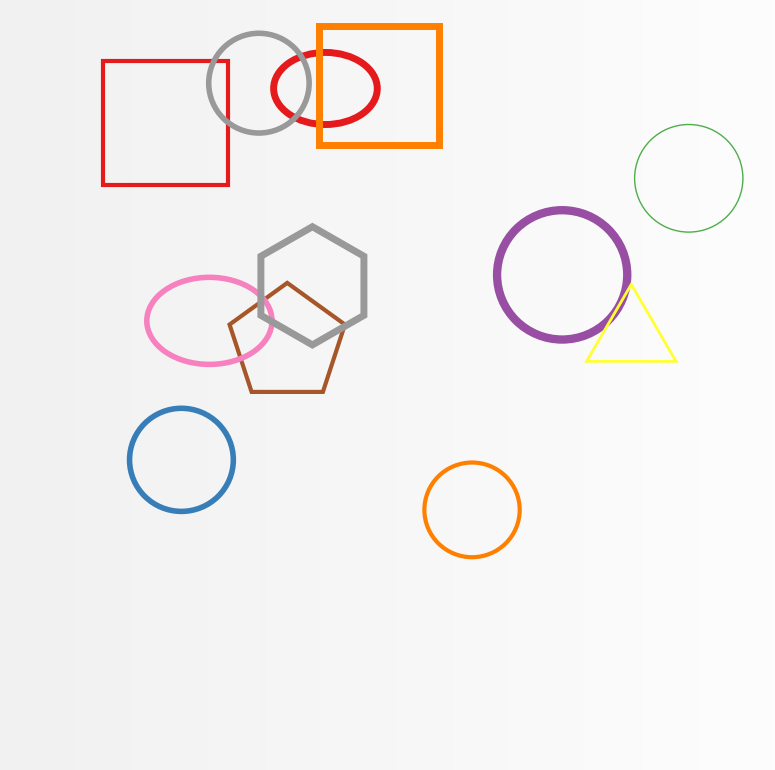[{"shape": "square", "thickness": 1.5, "radius": 0.4, "center": [0.214, 0.841]}, {"shape": "oval", "thickness": 2.5, "radius": 0.33, "center": [0.42, 0.885]}, {"shape": "circle", "thickness": 2, "radius": 0.33, "center": [0.234, 0.403]}, {"shape": "circle", "thickness": 0.5, "radius": 0.35, "center": [0.889, 0.768]}, {"shape": "circle", "thickness": 3, "radius": 0.42, "center": [0.725, 0.643]}, {"shape": "circle", "thickness": 1.5, "radius": 0.31, "center": [0.609, 0.338]}, {"shape": "square", "thickness": 2.5, "radius": 0.39, "center": [0.489, 0.889]}, {"shape": "triangle", "thickness": 1, "radius": 0.33, "center": [0.815, 0.564]}, {"shape": "pentagon", "thickness": 1.5, "radius": 0.39, "center": [0.371, 0.554]}, {"shape": "oval", "thickness": 2, "radius": 0.4, "center": [0.27, 0.583]}, {"shape": "circle", "thickness": 2, "radius": 0.32, "center": [0.334, 0.892]}, {"shape": "hexagon", "thickness": 2.5, "radius": 0.38, "center": [0.403, 0.629]}]